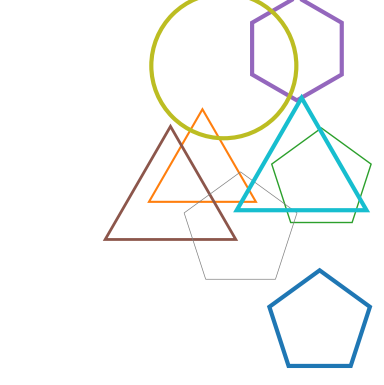[{"shape": "pentagon", "thickness": 3, "radius": 0.69, "center": [0.83, 0.161]}, {"shape": "triangle", "thickness": 1.5, "radius": 0.8, "center": [0.526, 0.556]}, {"shape": "pentagon", "thickness": 1, "radius": 0.68, "center": [0.835, 0.532]}, {"shape": "hexagon", "thickness": 3, "radius": 0.67, "center": [0.771, 0.874]}, {"shape": "triangle", "thickness": 2, "radius": 0.98, "center": [0.443, 0.476]}, {"shape": "pentagon", "thickness": 0.5, "radius": 0.77, "center": [0.625, 0.399]}, {"shape": "circle", "thickness": 3, "radius": 0.94, "center": [0.581, 0.829]}, {"shape": "triangle", "thickness": 3, "radius": 0.97, "center": [0.783, 0.551]}]